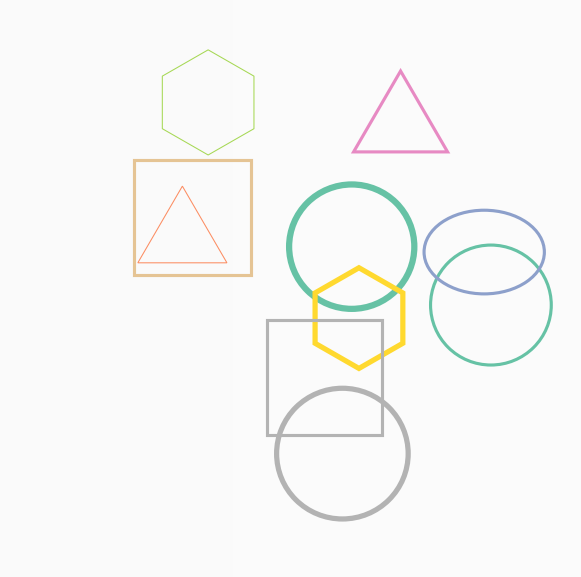[{"shape": "circle", "thickness": 1.5, "radius": 0.52, "center": [0.845, 0.471]}, {"shape": "circle", "thickness": 3, "radius": 0.54, "center": [0.605, 0.572]}, {"shape": "triangle", "thickness": 0.5, "radius": 0.44, "center": [0.314, 0.588]}, {"shape": "oval", "thickness": 1.5, "radius": 0.52, "center": [0.833, 0.563]}, {"shape": "triangle", "thickness": 1.5, "radius": 0.47, "center": [0.689, 0.783]}, {"shape": "hexagon", "thickness": 0.5, "radius": 0.46, "center": [0.358, 0.822]}, {"shape": "hexagon", "thickness": 2.5, "radius": 0.44, "center": [0.618, 0.448]}, {"shape": "square", "thickness": 1.5, "radius": 0.5, "center": [0.331, 0.622]}, {"shape": "square", "thickness": 1.5, "radius": 0.5, "center": [0.558, 0.346]}, {"shape": "circle", "thickness": 2.5, "radius": 0.57, "center": [0.589, 0.214]}]